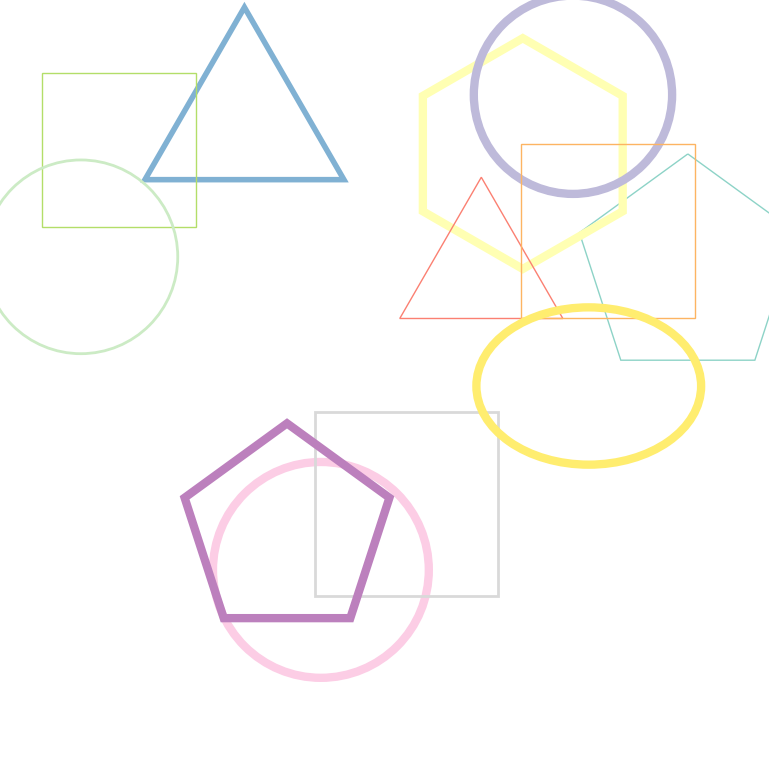[{"shape": "pentagon", "thickness": 0.5, "radius": 0.74, "center": [0.893, 0.652]}, {"shape": "hexagon", "thickness": 3, "radius": 0.75, "center": [0.679, 0.801]}, {"shape": "circle", "thickness": 3, "radius": 0.64, "center": [0.744, 0.877]}, {"shape": "triangle", "thickness": 0.5, "radius": 0.61, "center": [0.625, 0.648]}, {"shape": "triangle", "thickness": 2, "radius": 0.75, "center": [0.317, 0.841]}, {"shape": "square", "thickness": 0.5, "radius": 0.56, "center": [0.79, 0.7]}, {"shape": "square", "thickness": 0.5, "radius": 0.5, "center": [0.155, 0.805]}, {"shape": "circle", "thickness": 3, "radius": 0.7, "center": [0.417, 0.26]}, {"shape": "square", "thickness": 1, "radius": 0.6, "center": [0.528, 0.345]}, {"shape": "pentagon", "thickness": 3, "radius": 0.7, "center": [0.373, 0.31]}, {"shape": "circle", "thickness": 1, "radius": 0.63, "center": [0.105, 0.666]}, {"shape": "oval", "thickness": 3, "radius": 0.73, "center": [0.765, 0.499]}]